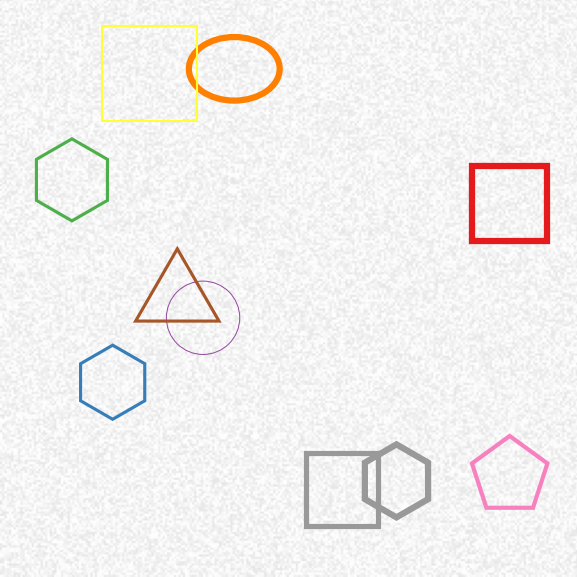[{"shape": "square", "thickness": 3, "radius": 0.33, "center": [0.883, 0.647]}, {"shape": "hexagon", "thickness": 1.5, "radius": 0.32, "center": [0.195, 0.337]}, {"shape": "hexagon", "thickness": 1.5, "radius": 0.36, "center": [0.125, 0.688]}, {"shape": "circle", "thickness": 0.5, "radius": 0.32, "center": [0.352, 0.449]}, {"shape": "oval", "thickness": 3, "radius": 0.39, "center": [0.406, 0.88]}, {"shape": "square", "thickness": 1, "radius": 0.41, "center": [0.259, 0.872]}, {"shape": "triangle", "thickness": 1.5, "radius": 0.42, "center": [0.307, 0.485]}, {"shape": "pentagon", "thickness": 2, "radius": 0.34, "center": [0.883, 0.175]}, {"shape": "hexagon", "thickness": 3, "radius": 0.32, "center": [0.687, 0.166]}, {"shape": "square", "thickness": 2.5, "radius": 0.32, "center": [0.592, 0.151]}]